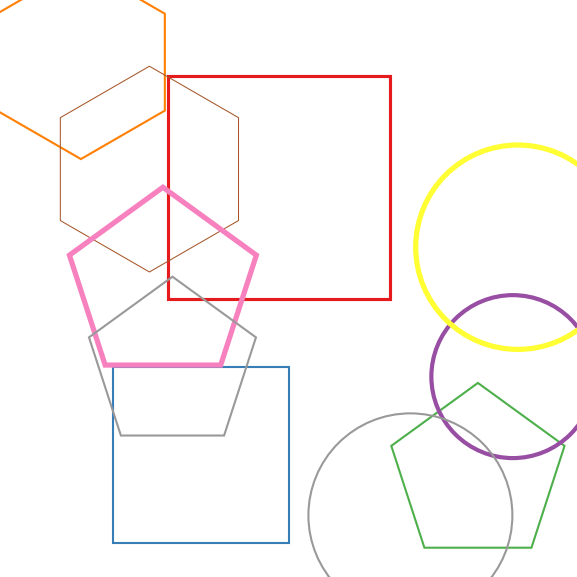[{"shape": "square", "thickness": 1.5, "radius": 0.96, "center": [0.483, 0.674]}, {"shape": "square", "thickness": 1, "radius": 0.76, "center": [0.348, 0.212]}, {"shape": "pentagon", "thickness": 1, "radius": 0.79, "center": [0.828, 0.178]}, {"shape": "circle", "thickness": 2, "radius": 0.71, "center": [0.888, 0.347]}, {"shape": "hexagon", "thickness": 1, "radius": 0.84, "center": [0.14, 0.891]}, {"shape": "circle", "thickness": 2.5, "radius": 0.88, "center": [0.897, 0.571]}, {"shape": "hexagon", "thickness": 0.5, "radius": 0.89, "center": [0.259, 0.706]}, {"shape": "pentagon", "thickness": 2.5, "radius": 0.85, "center": [0.282, 0.505]}, {"shape": "circle", "thickness": 1, "radius": 0.88, "center": [0.711, 0.107]}, {"shape": "pentagon", "thickness": 1, "radius": 0.76, "center": [0.299, 0.368]}]